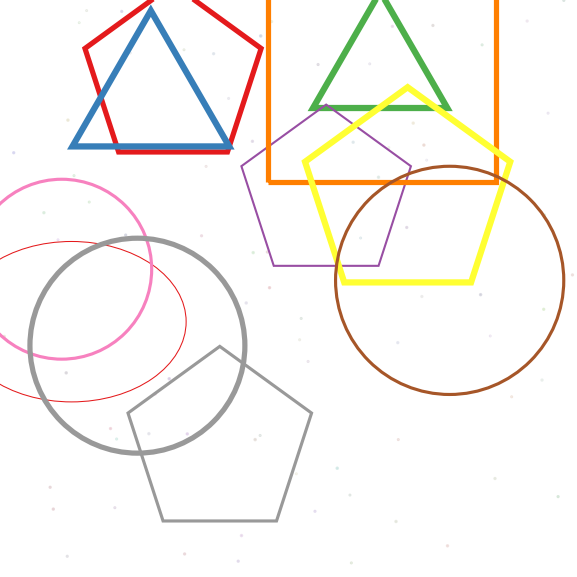[{"shape": "pentagon", "thickness": 2.5, "radius": 0.8, "center": [0.3, 0.866]}, {"shape": "oval", "thickness": 0.5, "radius": 0.99, "center": [0.124, 0.442]}, {"shape": "triangle", "thickness": 3, "radius": 0.78, "center": [0.261, 0.824]}, {"shape": "triangle", "thickness": 3, "radius": 0.67, "center": [0.658, 0.879]}, {"shape": "pentagon", "thickness": 1, "radius": 0.77, "center": [0.565, 0.664]}, {"shape": "square", "thickness": 2.5, "radius": 0.99, "center": [0.661, 0.882]}, {"shape": "pentagon", "thickness": 3, "radius": 0.93, "center": [0.706, 0.661]}, {"shape": "circle", "thickness": 1.5, "radius": 0.99, "center": [0.779, 0.514]}, {"shape": "circle", "thickness": 1.5, "radius": 0.78, "center": [0.107, 0.533]}, {"shape": "pentagon", "thickness": 1.5, "radius": 0.84, "center": [0.381, 0.232]}, {"shape": "circle", "thickness": 2.5, "radius": 0.93, "center": [0.238, 0.401]}]